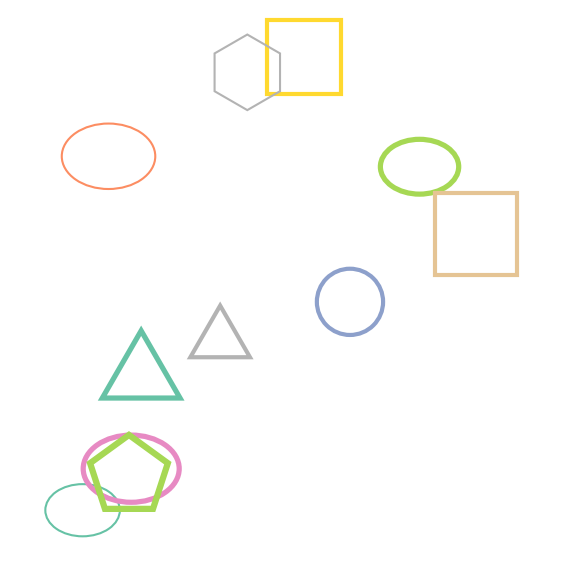[{"shape": "oval", "thickness": 1, "radius": 0.32, "center": [0.143, 0.116]}, {"shape": "triangle", "thickness": 2.5, "radius": 0.39, "center": [0.244, 0.349]}, {"shape": "oval", "thickness": 1, "radius": 0.4, "center": [0.188, 0.729]}, {"shape": "circle", "thickness": 2, "radius": 0.29, "center": [0.606, 0.476]}, {"shape": "oval", "thickness": 2.5, "radius": 0.42, "center": [0.227, 0.188]}, {"shape": "pentagon", "thickness": 3, "radius": 0.35, "center": [0.223, 0.175]}, {"shape": "oval", "thickness": 2.5, "radius": 0.34, "center": [0.726, 0.71]}, {"shape": "square", "thickness": 2, "radius": 0.32, "center": [0.526, 0.9]}, {"shape": "square", "thickness": 2, "radius": 0.36, "center": [0.824, 0.594]}, {"shape": "triangle", "thickness": 2, "radius": 0.3, "center": [0.381, 0.41]}, {"shape": "hexagon", "thickness": 1, "radius": 0.33, "center": [0.428, 0.874]}]